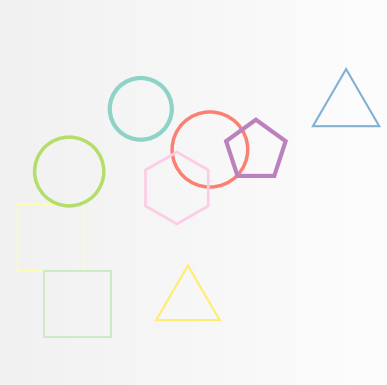[{"shape": "circle", "thickness": 3, "radius": 0.4, "center": [0.363, 0.717]}, {"shape": "square", "thickness": 1, "radius": 0.43, "center": [0.13, 0.384]}, {"shape": "circle", "thickness": 2.5, "radius": 0.49, "center": [0.542, 0.612]}, {"shape": "triangle", "thickness": 1.5, "radius": 0.49, "center": [0.893, 0.722]}, {"shape": "circle", "thickness": 2.5, "radius": 0.45, "center": [0.179, 0.555]}, {"shape": "hexagon", "thickness": 2, "radius": 0.47, "center": [0.457, 0.512]}, {"shape": "pentagon", "thickness": 3, "radius": 0.4, "center": [0.66, 0.608]}, {"shape": "square", "thickness": 1.5, "radius": 0.43, "center": [0.2, 0.211]}, {"shape": "triangle", "thickness": 1.5, "radius": 0.47, "center": [0.485, 0.216]}]